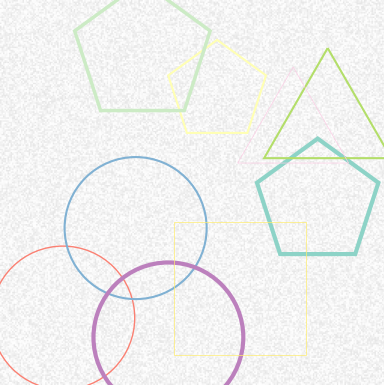[{"shape": "pentagon", "thickness": 3, "radius": 0.83, "center": [0.825, 0.474]}, {"shape": "pentagon", "thickness": 1.5, "radius": 0.67, "center": [0.564, 0.763]}, {"shape": "circle", "thickness": 1, "radius": 0.93, "center": [0.164, 0.174]}, {"shape": "circle", "thickness": 1.5, "radius": 0.92, "center": [0.352, 0.408]}, {"shape": "triangle", "thickness": 1.5, "radius": 0.95, "center": [0.851, 0.684]}, {"shape": "triangle", "thickness": 0.5, "radius": 0.83, "center": [0.761, 0.66]}, {"shape": "circle", "thickness": 3, "radius": 0.97, "center": [0.437, 0.124]}, {"shape": "pentagon", "thickness": 2.5, "radius": 0.93, "center": [0.37, 0.863]}, {"shape": "square", "thickness": 0.5, "radius": 0.86, "center": [0.623, 0.251]}]